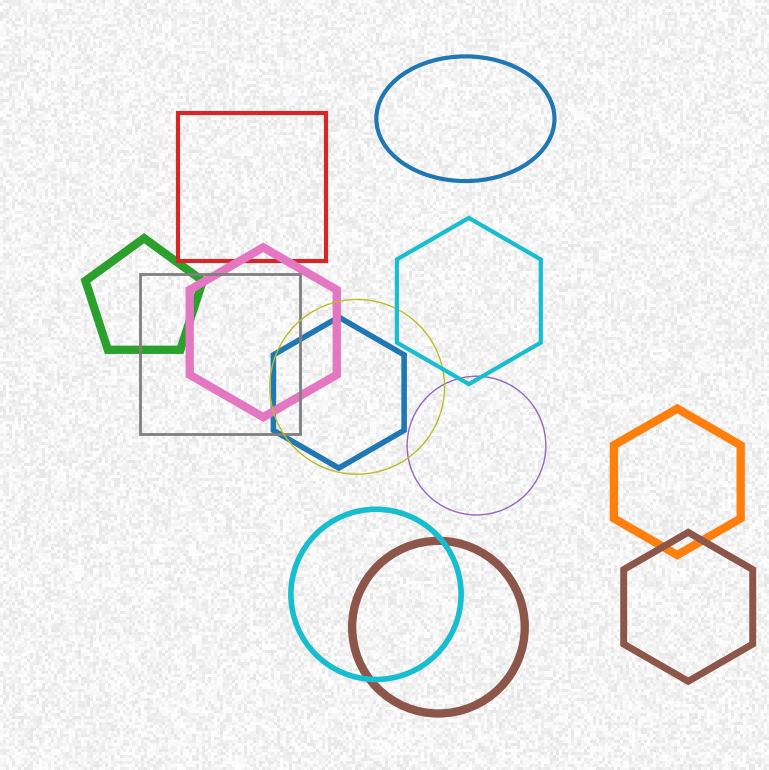[{"shape": "hexagon", "thickness": 2, "radius": 0.49, "center": [0.44, 0.49]}, {"shape": "oval", "thickness": 1.5, "radius": 0.58, "center": [0.604, 0.846]}, {"shape": "hexagon", "thickness": 3, "radius": 0.48, "center": [0.88, 0.374]}, {"shape": "pentagon", "thickness": 3, "radius": 0.4, "center": [0.187, 0.611]}, {"shape": "square", "thickness": 1.5, "radius": 0.48, "center": [0.328, 0.757]}, {"shape": "circle", "thickness": 0.5, "radius": 0.45, "center": [0.619, 0.421]}, {"shape": "hexagon", "thickness": 2.5, "radius": 0.48, "center": [0.894, 0.212]}, {"shape": "circle", "thickness": 3, "radius": 0.56, "center": [0.569, 0.185]}, {"shape": "hexagon", "thickness": 3, "radius": 0.55, "center": [0.342, 0.568]}, {"shape": "square", "thickness": 1, "radius": 0.52, "center": [0.286, 0.54]}, {"shape": "circle", "thickness": 0.5, "radius": 0.57, "center": [0.464, 0.498]}, {"shape": "hexagon", "thickness": 1.5, "radius": 0.54, "center": [0.609, 0.609]}, {"shape": "circle", "thickness": 2, "radius": 0.55, "center": [0.488, 0.228]}]